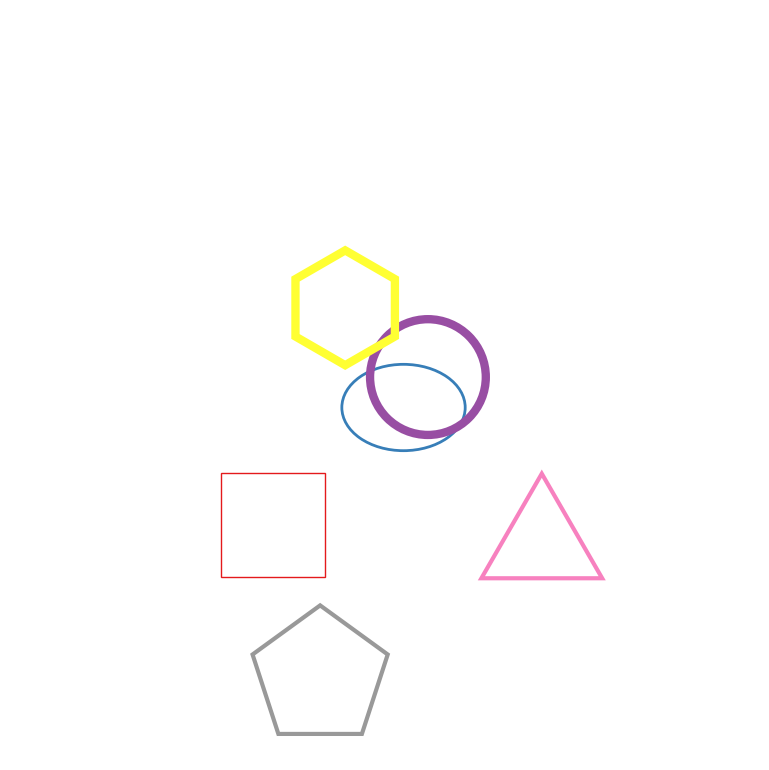[{"shape": "square", "thickness": 0.5, "radius": 0.34, "center": [0.354, 0.318]}, {"shape": "oval", "thickness": 1, "radius": 0.4, "center": [0.524, 0.471]}, {"shape": "circle", "thickness": 3, "radius": 0.38, "center": [0.556, 0.51]}, {"shape": "hexagon", "thickness": 3, "radius": 0.37, "center": [0.448, 0.6]}, {"shape": "triangle", "thickness": 1.5, "radius": 0.45, "center": [0.704, 0.294]}, {"shape": "pentagon", "thickness": 1.5, "radius": 0.46, "center": [0.416, 0.122]}]